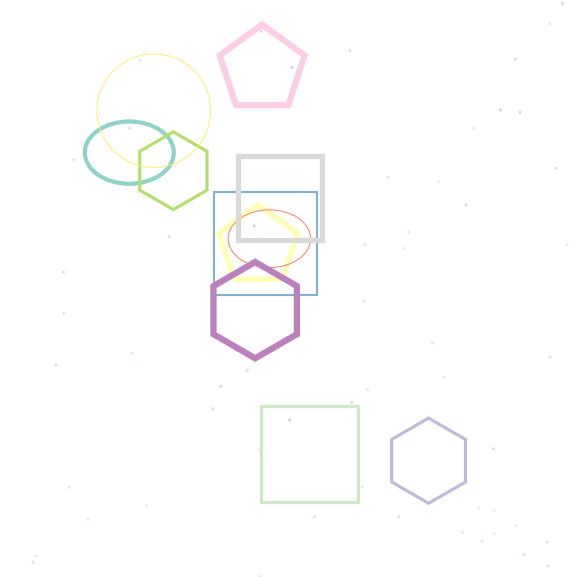[{"shape": "oval", "thickness": 2, "radius": 0.39, "center": [0.224, 0.735]}, {"shape": "pentagon", "thickness": 2.5, "radius": 0.36, "center": [0.447, 0.573]}, {"shape": "hexagon", "thickness": 1.5, "radius": 0.37, "center": [0.742, 0.201]}, {"shape": "oval", "thickness": 0.5, "radius": 0.36, "center": [0.466, 0.586]}, {"shape": "square", "thickness": 1, "radius": 0.45, "center": [0.46, 0.578]}, {"shape": "hexagon", "thickness": 1.5, "radius": 0.34, "center": [0.3, 0.703]}, {"shape": "pentagon", "thickness": 3, "radius": 0.39, "center": [0.454, 0.879]}, {"shape": "square", "thickness": 2.5, "radius": 0.36, "center": [0.485, 0.656]}, {"shape": "hexagon", "thickness": 3, "radius": 0.42, "center": [0.442, 0.462]}, {"shape": "square", "thickness": 1.5, "radius": 0.42, "center": [0.536, 0.213]}, {"shape": "circle", "thickness": 0.5, "radius": 0.49, "center": [0.266, 0.807]}]